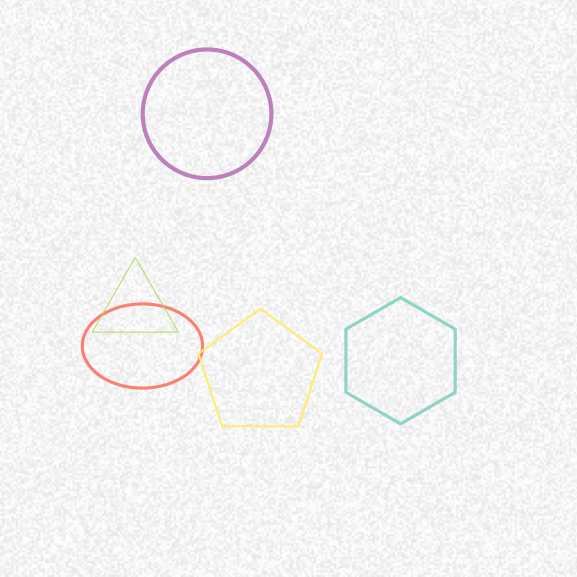[{"shape": "hexagon", "thickness": 1.5, "radius": 0.55, "center": [0.694, 0.375]}, {"shape": "oval", "thickness": 1.5, "radius": 0.52, "center": [0.247, 0.4]}, {"shape": "triangle", "thickness": 0.5, "radius": 0.43, "center": [0.234, 0.467]}, {"shape": "circle", "thickness": 2, "radius": 0.56, "center": [0.359, 0.802]}, {"shape": "pentagon", "thickness": 1, "radius": 0.56, "center": [0.451, 0.352]}]